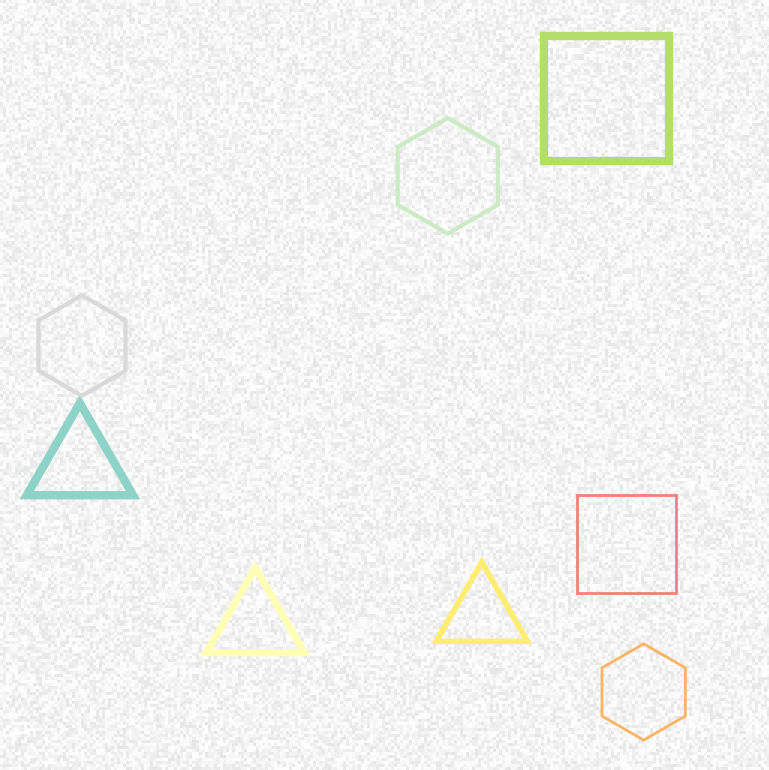[{"shape": "triangle", "thickness": 3, "radius": 0.4, "center": [0.104, 0.397]}, {"shape": "triangle", "thickness": 2.5, "radius": 0.37, "center": [0.332, 0.189]}, {"shape": "square", "thickness": 1, "radius": 0.32, "center": [0.814, 0.293]}, {"shape": "hexagon", "thickness": 1, "radius": 0.31, "center": [0.836, 0.101]}, {"shape": "square", "thickness": 3, "radius": 0.4, "center": [0.788, 0.872]}, {"shape": "hexagon", "thickness": 1.5, "radius": 0.33, "center": [0.106, 0.551]}, {"shape": "hexagon", "thickness": 1.5, "radius": 0.38, "center": [0.582, 0.772]}, {"shape": "triangle", "thickness": 2, "radius": 0.34, "center": [0.626, 0.201]}]